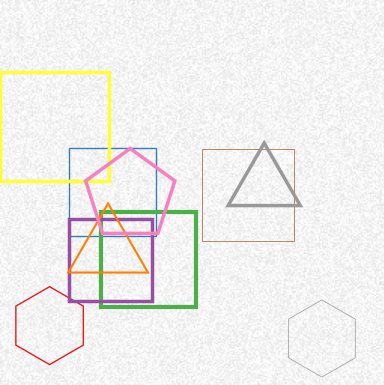[{"shape": "hexagon", "thickness": 1, "radius": 0.51, "center": [0.129, 0.154]}, {"shape": "square", "thickness": 1, "radius": 0.57, "center": [0.292, 0.501]}, {"shape": "square", "thickness": 3, "radius": 0.62, "center": [0.385, 0.327]}, {"shape": "square", "thickness": 2.5, "radius": 0.54, "center": [0.287, 0.325]}, {"shape": "triangle", "thickness": 1.5, "radius": 0.6, "center": [0.281, 0.352]}, {"shape": "square", "thickness": 2.5, "radius": 0.71, "center": [0.14, 0.673]}, {"shape": "square", "thickness": 0.5, "radius": 0.6, "center": [0.645, 0.493]}, {"shape": "pentagon", "thickness": 2.5, "radius": 0.61, "center": [0.338, 0.492]}, {"shape": "hexagon", "thickness": 0.5, "radius": 0.5, "center": [0.836, 0.121]}, {"shape": "triangle", "thickness": 2.5, "radius": 0.54, "center": [0.686, 0.52]}]